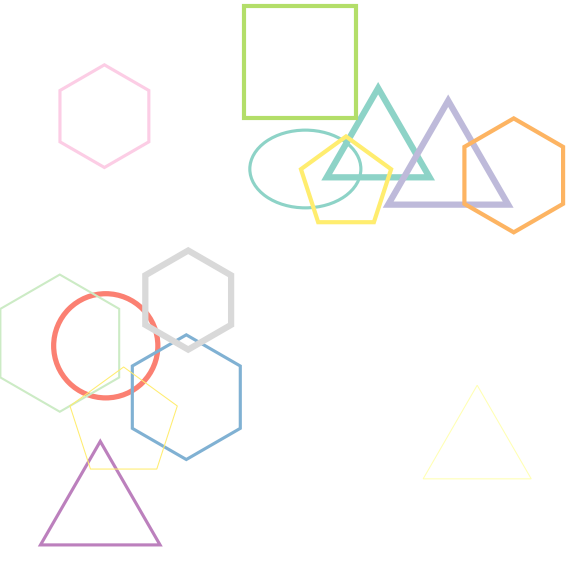[{"shape": "triangle", "thickness": 3, "radius": 0.51, "center": [0.655, 0.744]}, {"shape": "oval", "thickness": 1.5, "radius": 0.48, "center": [0.529, 0.707]}, {"shape": "triangle", "thickness": 0.5, "radius": 0.54, "center": [0.826, 0.224]}, {"shape": "triangle", "thickness": 3, "radius": 0.6, "center": [0.776, 0.705]}, {"shape": "circle", "thickness": 2.5, "radius": 0.45, "center": [0.183, 0.4]}, {"shape": "hexagon", "thickness": 1.5, "radius": 0.54, "center": [0.323, 0.311]}, {"shape": "hexagon", "thickness": 2, "radius": 0.49, "center": [0.89, 0.695]}, {"shape": "square", "thickness": 2, "radius": 0.48, "center": [0.519, 0.891]}, {"shape": "hexagon", "thickness": 1.5, "radius": 0.44, "center": [0.181, 0.798]}, {"shape": "hexagon", "thickness": 3, "radius": 0.43, "center": [0.326, 0.48]}, {"shape": "triangle", "thickness": 1.5, "radius": 0.6, "center": [0.174, 0.115]}, {"shape": "hexagon", "thickness": 1, "radius": 0.59, "center": [0.104, 0.405]}, {"shape": "pentagon", "thickness": 0.5, "radius": 0.49, "center": [0.214, 0.266]}, {"shape": "pentagon", "thickness": 2, "radius": 0.41, "center": [0.599, 0.681]}]